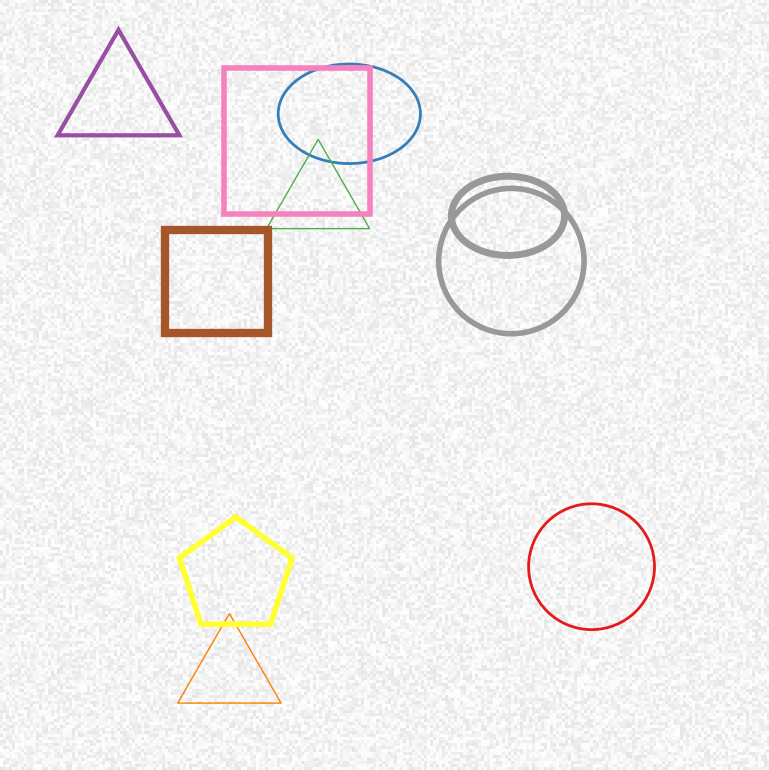[{"shape": "circle", "thickness": 1, "radius": 0.41, "center": [0.768, 0.264]}, {"shape": "oval", "thickness": 1, "radius": 0.46, "center": [0.454, 0.852]}, {"shape": "triangle", "thickness": 0.5, "radius": 0.39, "center": [0.413, 0.742]}, {"shape": "triangle", "thickness": 1.5, "radius": 0.46, "center": [0.154, 0.87]}, {"shape": "triangle", "thickness": 0.5, "radius": 0.39, "center": [0.298, 0.126]}, {"shape": "pentagon", "thickness": 2, "radius": 0.38, "center": [0.306, 0.252]}, {"shape": "square", "thickness": 3, "radius": 0.34, "center": [0.281, 0.635]}, {"shape": "square", "thickness": 2, "radius": 0.47, "center": [0.385, 0.817]}, {"shape": "circle", "thickness": 2, "radius": 0.47, "center": [0.664, 0.661]}, {"shape": "oval", "thickness": 2.5, "radius": 0.37, "center": [0.66, 0.72]}]